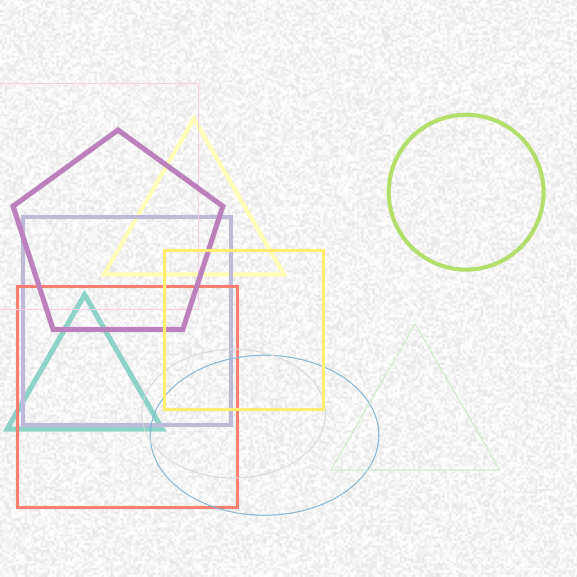[{"shape": "triangle", "thickness": 2.5, "radius": 0.77, "center": [0.147, 0.334]}, {"shape": "triangle", "thickness": 2, "radius": 0.9, "center": [0.336, 0.614]}, {"shape": "square", "thickness": 2, "radius": 0.9, "center": [0.22, 0.444]}, {"shape": "square", "thickness": 1.5, "radius": 0.96, "center": [0.22, 0.313]}, {"shape": "oval", "thickness": 0.5, "radius": 0.99, "center": [0.458, 0.245]}, {"shape": "circle", "thickness": 2, "radius": 0.67, "center": [0.807, 0.666]}, {"shape": "square", "thickness": 0.5, "radius": 0.98, "center": [0.148, 0.66]}, {"shape": "oval", "thickness": 0.5, "radius": 0.8, "center": [0.405, 0.283]}, {"shape": "pentagon", "thickness": 2.5, "radius": 0.95, "center": [0.204, 0.583]}, {"shape": "triangle", "thickness": 0.5, "radius": 0.84, "center": [0.719, 0.27]}, {"shape": "square", "thickness": 1.5, "radius": 0.69, "center": [0.421, 0.428]}]